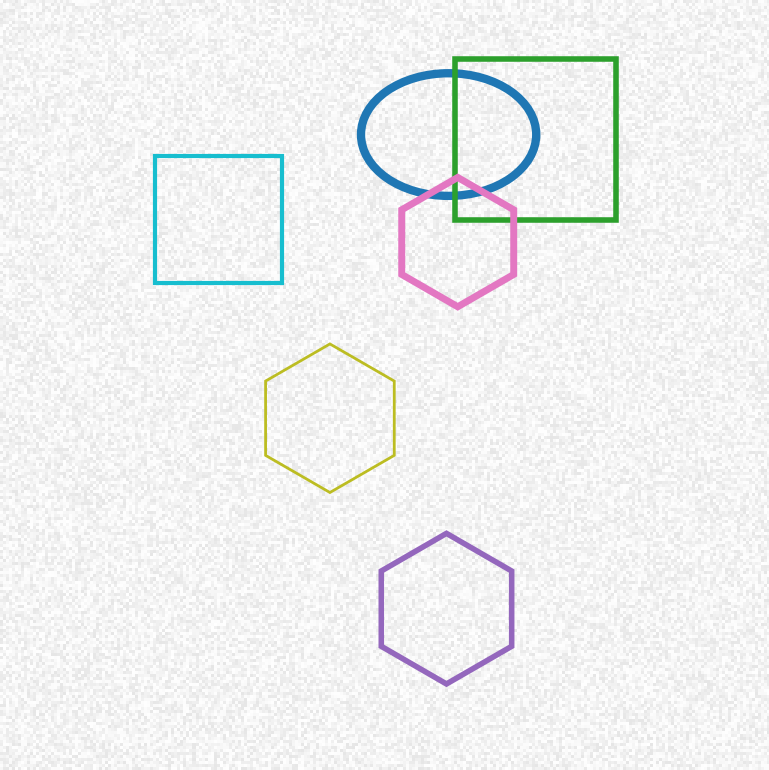[{"shape": "oval", "thickness": 3, "radius": 0.57, "center": [0.583, 0.825]}, {"shape": "square", "thickness": 2, "radius": 0.52, "center": [0.695, 0.819]}, {"shape": "hexagon", "thickness": 2, "radius": 0.49, "center": [0.58, 0.21]}, {"shape": "hexagon", "thickness": 2.5, "radius": 0.42, "center": [0.594, 0.686]}, {"shape": "hexagon", "thickness": 1, "radius": 0.48, "center": [0.428, 0.457]}, {"shape": "square", "thickness": 1.5, "radius": 0.41, "center": [0.284, 0.715]}]